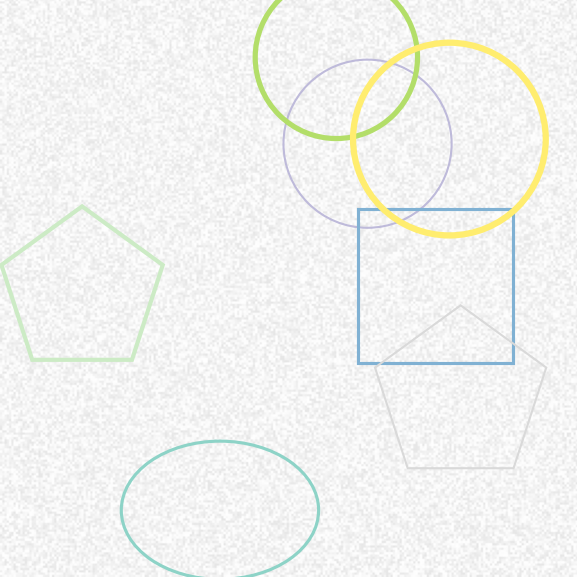[{"shape": "oval", "thickness": 1.5, "radius": 0.85, "center": [0.381, 0.116]}, {"shape": "circle", "thickness": 1, "radius": 0.73, "center": [0.636, 0.75]}, {"shape": "square", "thickness": 1.5, "radius": 0.67, "center": [0.754, 0.504]}, {"shape": "circle", "thickness": 2.5, "radius": 0.7, "center": [0.582, 0.9]}, {"shape": "pentagon", "thickness": 1, "radius": 0.78, "center": [0.798, 0.314]}, {"shape": "pentagon", "thickness": 2, "radius": 0.73, "center": [0.142, 0.495]}, {"shape": "circle", "thickness": 3, "radius": 0.83, "center": [0.778, 0.758]}]